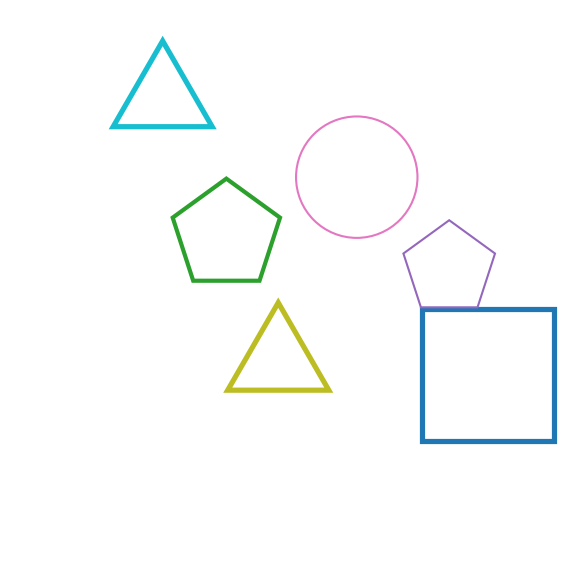[{"shape": "square", "thickness": 2.5, "radius": 0.57, "center": [0.845, 0.35]}, {"shape": "pentagon", "thickness": 2, "radius": 0.49, "center": [0.392, 0.592]}, {"shape": "pentagon", "thickness": 1, "radius": 0.42, "center": [0.778, 0.534]}, {"shape": "circle", "thickness": 1, "radius": 0.53, "center": [0.618, 0.692]}, {"shape": "triangle", "thickness": 2.5, "radius": 0.51, "center": [0.482, 0.374]}, {"shape": "triangle", "thickness": 2.5, "radius": 0.5, "center": [0.282, 0.829]}]